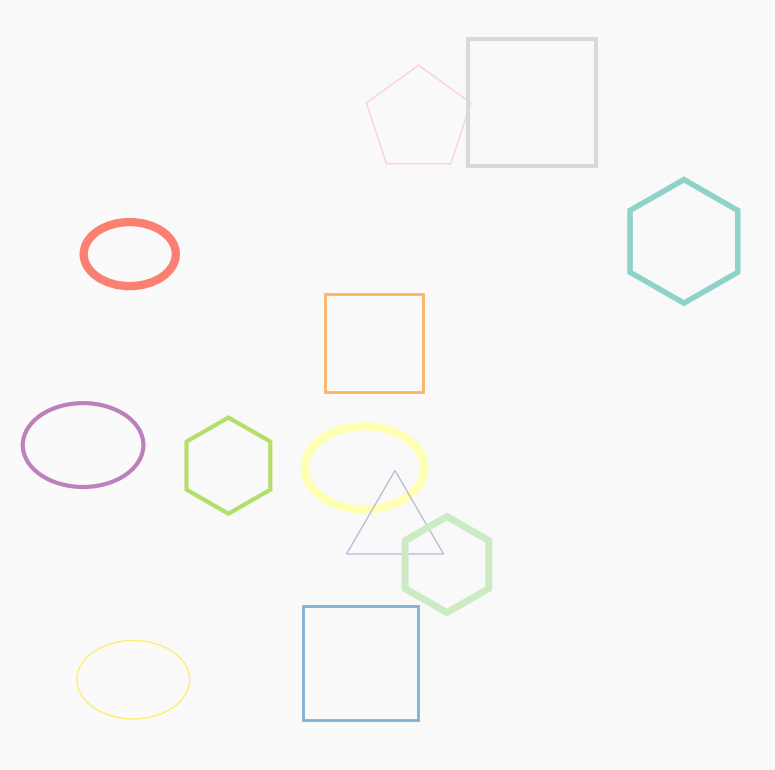[{"shape": "hexagon", "thickness": 2, "radius": 0.4, "center": [0.882, 0.687]}, {"shape": "oval", "thickness": 3, "radius": 0.39, "center": [0.47, 0.392]}, {"shape": "triangle", "thickness": 0.5, "radius": 0.36, "center": [0.51, 0.317]}, {"shape": "oval", "thickness": 3, "radius": 0.3, "center": [0.167, 0.67]}, {"shape": "square", "thickness": 1, "radius": 0.37, "center": [0.465, 0.139]}, {"shape": "square", "thickness": 1, "radius": 0.32, "center": [0.483, 0.554]}, {"shape": "hexagon", "thickness": 1.5, "radius": 0.31, "center": [0.295, 0.395]}, {"shape": "pentagon", "thickness": 0.5, "radius": 0.35, "center": [0.54, 0.845]}, {"shape": "square", "thickness": 1.5, "radius": 0.41, "center": [0.686, 0.867]}, {"shape": "oval", "thickness": 1.5, "radius": 0.39, "center": [0.107, 0.422]}, {"shape": "hexagon", "thickness": 2.5, "radius": 0.31, "center": [0.577, 0.267]}, {"shape": "oval", "thickness": 0.5, "radius": 0.36, "center": [0.172, 0.117]}]